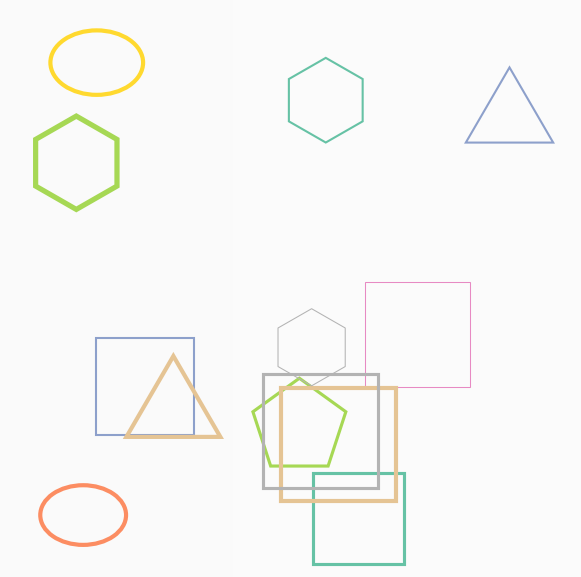[{"shape": "hexagon", "thickness": 1, "radius": 0.37, "center": [0.56, 0.826]}, {"shape": "square", "thickness": 1.5, "radius": 0.39, "center": [0.617, 0.101]}, {"shape": "oval", "thickness": 2, "radius": 0.37, "center": [0.143, 0.107]}, {"shape": "square", "thickness": 1, "radius": 0.42, "center": [0.25, 0.33]}, {"shape": "triangle", "thickness": 1, "radius": 0.43, "center": [0.877, 0.796]}, {"shape": "square", "thickness": 0.5, "radius": 0.45, "center": [0.718, 0.419]}, {"shape": "pentagon", "thickness": 1.5, "radius": 0.42, "center": [0.515, 0.26]}, {"shape": "hexagon", "thickness": 2.5, "radius": 0.4, "center": [0.131, 0.717]}, {"shape": "oval", "thickness": 2, "radius": 0.4, "center": [0.166, 0.891]}, {"shape": "triangle", "thickness": 2, "radius": 0.47, "center": [0.298, 0.289]}, {"shape": "square", "thickness": 2, "radius": 0.49, "center": [0.582, 0.229]}, {"shape": "square", "thickness": 1.5, "radius": 0.5, "center": [0.551, 0.253]}, {"shape": "hexagon", "thickness": 0.5, "radius": 0.33, "center": [0.536, 0.398]}]